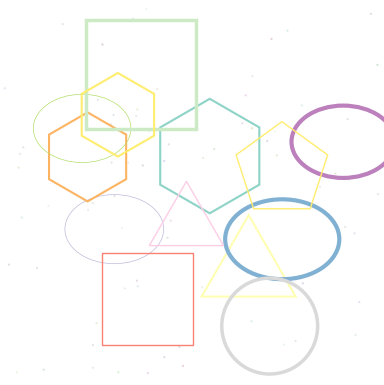[{"shape": "hexagon", "thickness": 1.5, "radius": 0.74, "center": [0.545, 0.595]}, {"shape": "triangle", "thickness": 1.5, "radius": 0.7, "center": [0.646, 0.3]}, {"shape": "oval", "thickness": 0.5, "radius": 0.64, "center": [0.297, 0.405]}, {"shape": "square", "thickness": 1, "radius": 0.59, "center": [0.384, 0.223]}, {"shape": "oval", "thickness": 3, "radius": 0.74, "center": [0.733, 0.379]}, {"shape": "hexagon", "thickness": 1.5, "radius": 0.58, "center": [0.228, 0.592]}, {"shape": "oval", "thickness": 0.5, "radius": 0.63, "center": [0.213, 0.666]}, {"shape": "triangle", "thickness": 1, "radius": 0.56, "center": [0.484, 0.418]}, {"shape": "circle", "thickness": 2.5, "radius": 0.62, "center": [0.701, 0.153]}, {"shape": "oval", "thickness": 3, "radius": 0.67, "center": [0.891, 0.632]}, {"shape": "square", "thickness": 2.5, "radius": 0.71, "center": [0.366, 0.807]}, {"shape": "pentagon", "thickness": 1, "radius": 0.63, "center": [0.732, 0.559]}, {"shape": "hexagon", "thickness": 1.5, "radius": 0.54, "center": [0.306, 0.702]}]